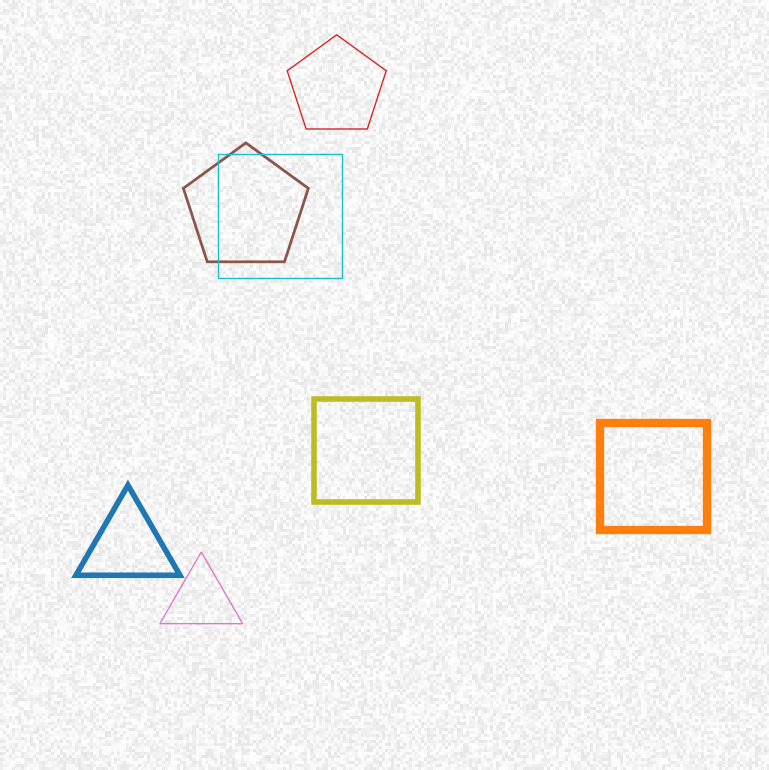[{"shape": "triangle", "thickness": 2, "radius": 0.39, "center": [0.166, 0.292]}, {"shape": "square", "thickness": 3, "radius": 0.35, "center": [0.849, 0.381]}, {"shape": "pentagon", "thickness": 0.5, "radius": 0.34, "center": [0.437, 0.887]}, {"shape": "pentagon", "thickness": 1, "radius": 0.43, "center": [0.319, 0.729]}, {"shape": "triangle", "thickness": 0.5, "radius": 0.31, "center": [0.261, 0.221]}, {"shape": "square", "thickness": 2, "radius": 0.34, "center": [0.475, 0.415]}, {"shape": "square", "thickness": 0.5, "radius": 0.4, "center": [0.363, 0.72]}]